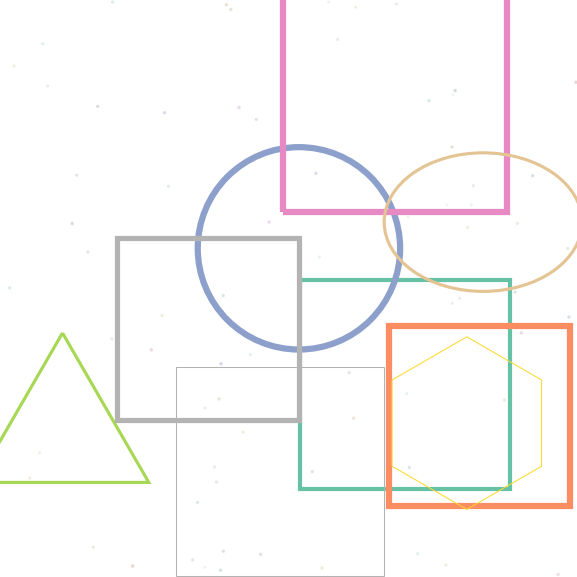[{"shape": "square", "thickness": 2, "radius": 0.91, "center": [0.701, 0.333]}, {"shape": "square", "thickness": 3, "radius": 0.78, "center": [0.83, 0.279]}, {"shape": "circle", "thickness": 3, "radius": 0.88, "center": [0.518, 0.569]}, {"shape": "square", "thickness": 3, "radius": 0.97, "center": [0.685, 0.827]}, {"shape": "triangle", "thickness": 1.5, "radius": 0.86, "center": [0.108, 0.25]}, {"shape": "hexagon", "thickness": 0.5, "radius": 0.75, "center": [0.808, 0.266]}, {"shape": "oval", "thickness": 1.5, "radius": 0.86, "center": [0.837, 0.615]}, {"shape": "square", "thickness": 0.5, "radius": 0.9, "center": [0.485, 0.183]}, {"shape": "square", "thickness": 2.5, "radius": 0.79, "center": [0.36, 0.43]}]